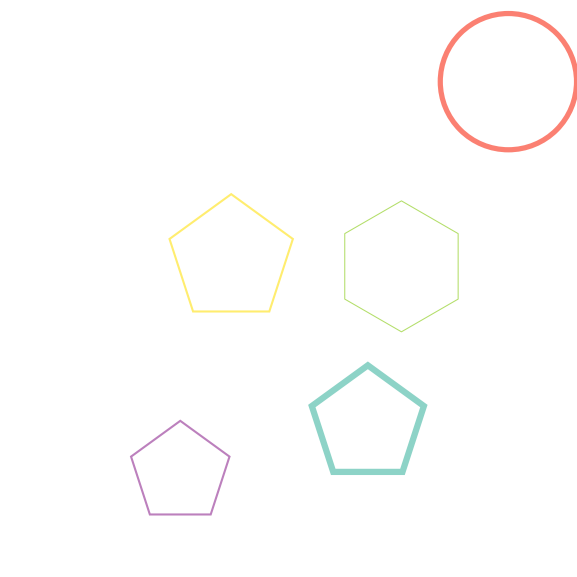[{"shape": "pentagon", "thickness": 3, "radius": 0.51, "center": [0.637, 0.265]}, {"shape": "circle", "thickness": 2.5, "radius": 0.59, "center": [0.88, 0.858]}, {"shape": "hexagon", "thickness": 0.5, "radius": 0.57, "center": [0.695, 0.538]}, {"shape": "pentagon", "thickness": 1, "radius": 0.45, "center": [0.312, 0.181]}, {"shape": "pentagon", "thickness": 1, "radius": 0.56, "center": [0.4, 0.551]}]